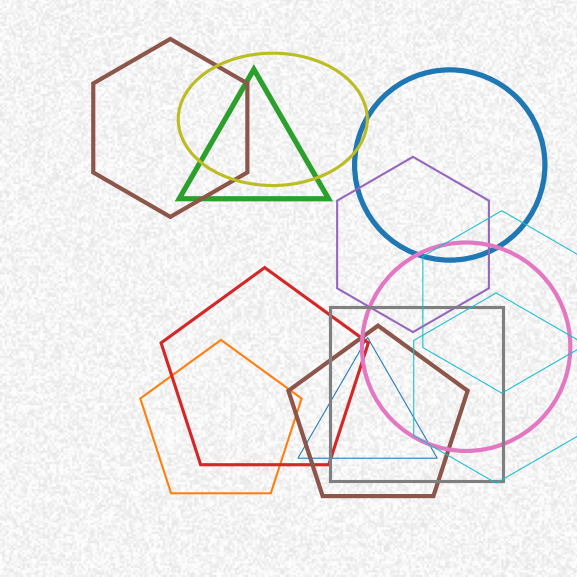[{"shape": "triangle", "thickness": 0.5, "radius": 0.7, "center": [0.636, 0.275]}, {"shape": "circle", "thickness": 2.5, "radius": 0.82, "center": [0.779, 0.713]}, {"shape": "pentagon", "thickness": 1, "radius": 0.73, "center": [0.383, 0.264]}, {"shape": "triangle", "thickness": 2.5, "radius": 0.75, "center": [0.44, 0.73]}, {"shape": "pentagon", "thickness": 1.5, "radius": 0.94, "center": [0.458, 0.347]}, {"shape": "hexagon", "thickness": 1, "radius": 0.76, "center": [0.715, 0.576]}, {"shape": "hexagon", "thickness": 2, "radius": 0.77, "center": [0.295, 0.778]}, {"shape": "pentagon", "thickness": 2, "radius": 0.82, "center": [0.655, 0.272]}, {"shape": "circle", "thickness": 2, "radius": 0.9, "center": [0.807, 0.399]}, {"shape": "square", "thickness": 1.5, "radius": 0.75, "center": [0.721, 0.317]}, {"shape": "oval", "thickness": 1.5, "radius": 0.82, "center": [0.472, 0.792]}, {"shape": "hexagon", "thickness": 0.5, "radius": 0.82, "center": [0.859, 0.327]}, {"shape": "hexagon", "thickness": 0.5, "radius": 0.79, "center": [0.869, 0.476]}]